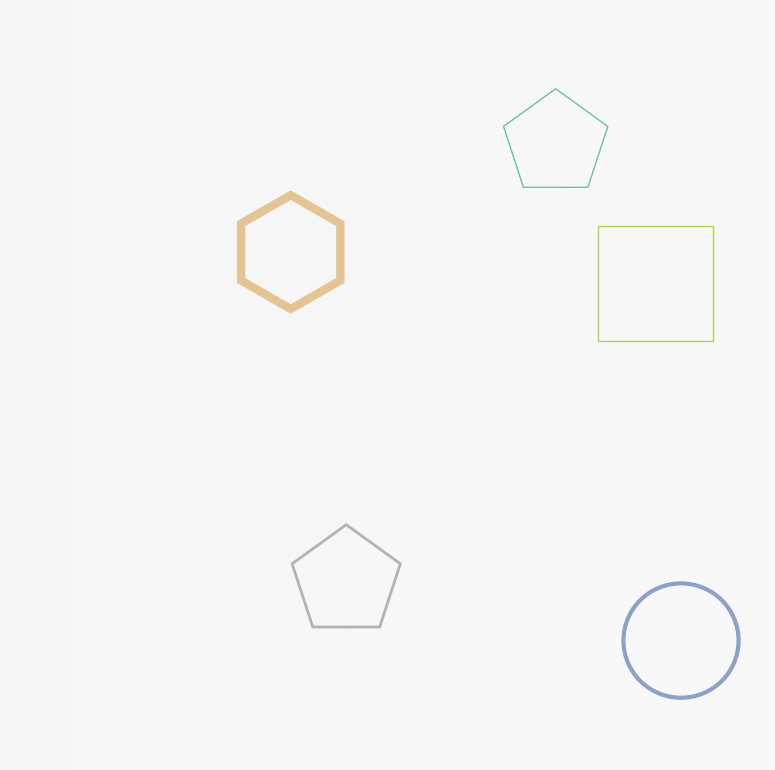[{"shape": "pentagon", "thickness": 0.5, "radius": 0.35, "center": [0.717, 0.814]}, {"shape": "circle", "thickness": 1.5, "radius": 0.37, "center": [0.879, 0.168]}, {"shape": "square", "thickness": 0.5, "radius": 0.37, "center": [0.846, 0.632]}, {"shape": "hexagon", "thickness": 3, "radius": 0.37, "center": [0.375, 0.673]}, {"shape": "pentagon", "thickness": 1, "radius": 0.37, "center": [0.447, 0.245]}]